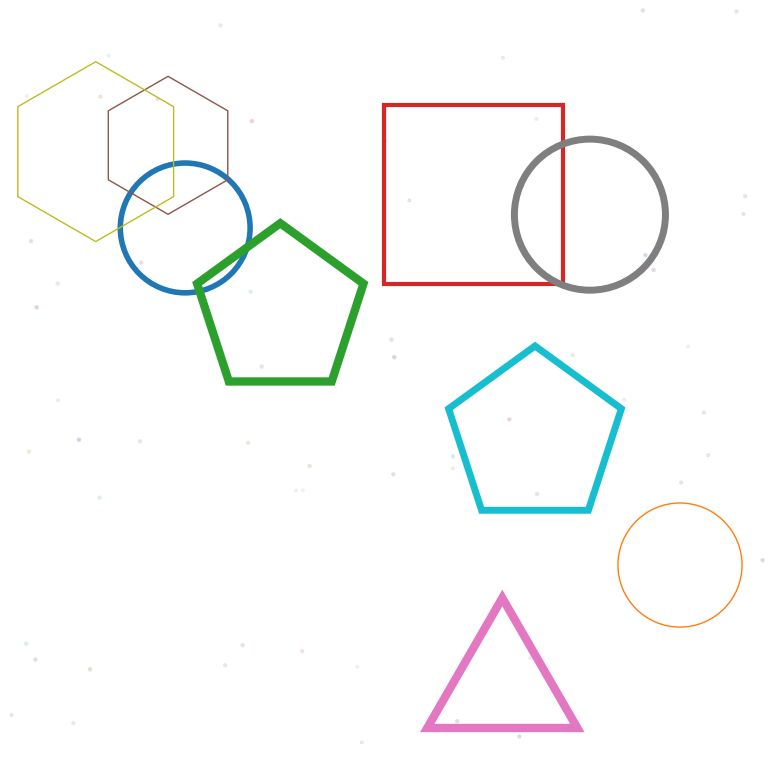[{"shape": "circle", "thickness": 2, "radius": 0.42, "center": [0.241, 0.704]}, {"shape": "circle", "thickness": 0.5, "radius": 0.4, "center": [0.883, 0.266]}, {"shape": "pentagon", "thickness": 3, "radius": 0.57, "center": [0.364, 0.596]}, {"shape": "square", "thickness": 1.5, "radius": 0.58, "center": [0.615, 0.747]}, {"shape": "hexagon", "thickness": 0.5, "radius": 0.45, "center": [0.218, 0.811]}, {"shape": "triangle", "thickness": 3, "radius": 0.56, "center": [0.652, 0.111]}, {"shape": "circle", "thickness": 2.5, "radius": 0.49, "center": [0.766, 0.721]}, {"shape": "hexagon", "thickness": 0.5, "radius": 0.58, "center": [0.124, 0.803]}, {"shape": "pentagon", "thickness": 2.5, "radius": 0.59, "center": [0.695, 0.433]}]